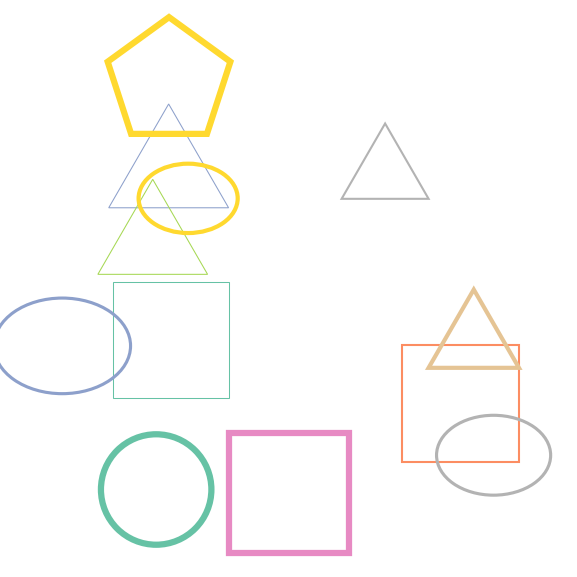[{"shape": "square", "thickness": 0.5, "radius": 0.5, "center": [0.296, 0.411]}, {"shape": "circle", "thickness": 3, "radius": 0.48, "center": [0.27, 0.152]}, {"shape": "square", "thickness": 1, "radius": 0.51, "center": [0.797, 0.3]}, {"shape": "triangle", "thickness": 0.5, "radius": 0.6, "center": [0.292, 0.699]}, {"shape": "oval", "thickness": 1.5, "radius": 0.59, "center": [0.108, 0.4]}, {"shape": "square", "thickness": 3, "radius": 0.52, "center": [0.5, 0.145]}, {"shape": "triangle", "thickness": 0.5, "radius": 0.55, "center": [0.264, 0.579]}, {"shape": "pentagon", "thickness": 3, "radius": 0.56, "center": [0.293, 0.858]}, {"shape": "oval", "thickness": 2, "radius": 0.43, "center": [0.326, 0.656]}, {"shape": "triangle", "thickness": 2, "radius": 0.45, "center": [0.82, 0.407]}, {"shape": "triangle", "thickness": 1, "radius": 0.43, "center": [0.667, 0.698]}, {"shape": "oval", "thickness": 1.5, "radius": 0.49, "center": [0.855, 0.211]}]